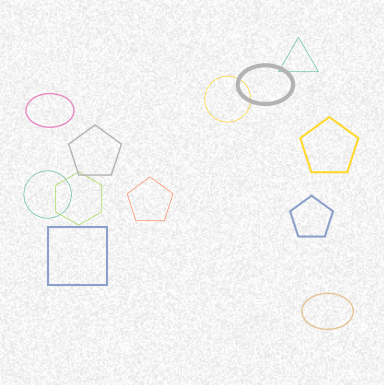[{"shape": "circle", "thickness": 0.5, "radius": 0.31, "center": [0.124, 0.495]}, {"shape": "triangle", "thickness": 0.5, "radius": 0.3, "center": [0.775, 0.844]}, {"shape": "pentagon", "thickness": 0.5, "radius": 0.31, "center": [0.39, 0.477]}, {"shape": "pentagon", "thickness": 1.5, "radius": 0.29, "center": [0.809, 0.433]}, {"shape": "square", "thickness": 1.5, "radius": 0.38, "center": [0.201, 0.334]}, {"shape": "oval", "thickness": 1, "radius": 0.31, "center": [0.13, 0.713]}, {"shape": "hexagon", "thickness": 0.5, "radius": 0.35, "center": [0.205, 0.484]}, {"shape": "circle", "thickness": 0.5, "radius": 0.3, "center": [0.592, 0.743]}, {"shape": "pentagon", "thickness": 1.5, "radius": 0.4, "center": [0.855, 0.617]}, {"shape": "oval", "thickness": 1, "radius": 0.33, "center": [0.851, 0.191]}, {"shape": "oval", "thickness": 3, "radius": 0.36, "center": [0.689, 0.78]}, {"shape": "pentagon", "thickness": 1, "radius": 0.36, "center": [0.247, 0.603]}]